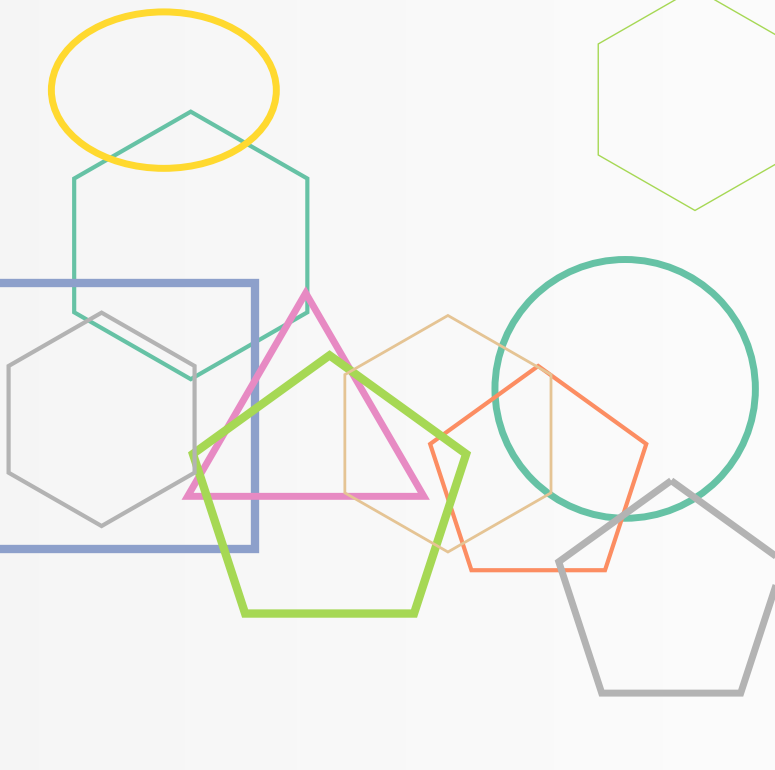[{"shape": "circle", "thickness": 2.5, "radius": 0.84, "center": [0.807, 0.495]}, {"shape": "hexagon", "thickness": 1.5, "radius": 0.87, "center": [0.246, 0.681]}, {"shape": "pentagon", "thickness": 1.5, "radius": 0.73, "center": [0.694, 0.378]}, {"shape": "square", "thickness": 3, "radius": 0.87, "center": [0.156, 0.46]}, {"shape": "triangle", "thickness": 2.5, "radius": 0.88, "center": [0.394, 0.443]}, {"shape": "hexagon", "thickness": 0.5, "radius": 0.72, "center": [0.897, 0.871]}, {"shape": "pentagon", "thickness": 3, "radius": 0.93, "center": [0.425, 0.353]}, {"shape": "oval", "thickness": 2.5, "radius": 0.73, "center": [0.211, 0.883]}, {"shape": "hexagon", "thickness": 1, "radius": 0.77, "center": [0.578, 0.437]}, {"shape": "hexagon", "thickness": 1.5, "radius": 0.69, "center": [0.131, 0.455]}, {"shape": "pentagon", "thickness": 2.5, "radius": 0.76, "center": [0.866, 0.223]}]